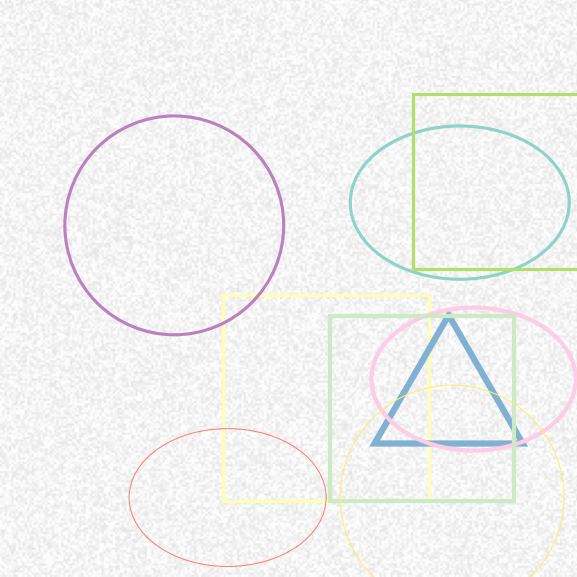[{"shape": "oval", "thickness": 1.5, "radius": 0.95, "center": [0.796, 0.648]}, {"shape": "square", "thickness": 1.5, "radius": 0.89, "center": [0.564, 0.31]}, {"shape": "oval", "thickness": 0.5, "radius": 0.85, "center": [0.394, 0.138]}, {"shape": "triangle", "thickness": 3, "radius": 0.74, "center": [0.777, 0.305]}, {"shape": "square", "thickness": 1.5, "radius": 0.76, "center": [0.867, 0.685]}, {"shape": "oval", "thickness": 2, "radius": 0.88, "center": [0.82, 0.343]}, {"shape": "circle", "thickness": 1.5, "radius": 0.95, "center": [0.302, 0.609]}, {"shape": "square", "thickness": 2, "radius": 0.8, "center": [0.73, 0.292]}, {"shape": "circle", "thickness": 0.5, "radius": 0.97, "center": [0.783, 0.138]}]